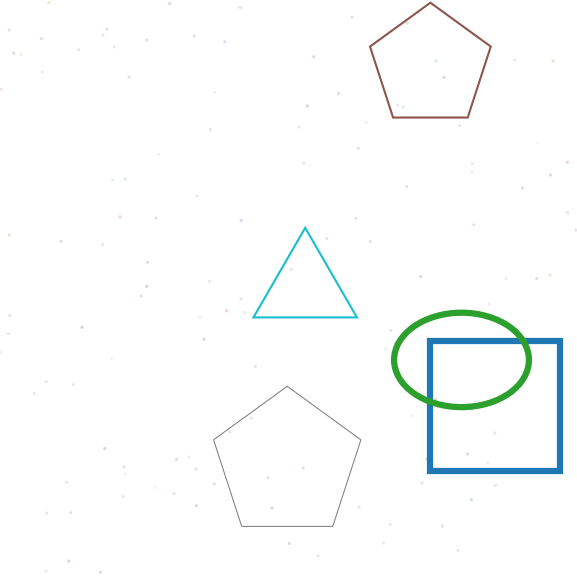[{"shape": "square", "thickness": 3, "radius": 0.57, "center": [0.857, 0.296]}, {"shape": "oval", "thickness": 3, "radius": 0.58, "center": [0.799, 0.376]}, {"shape": "pentagon", "thickness": 1, "radius": 0.55, "center": [0.745, 0.885]}, {"shape": "pentagon", "thickness": 0.5, "radius": 0.67, "center": [0.497, 0.196]}, {"shape": "triangle", "thickness": 1, "radius": 0.52, "center": [0.529, 0.501]}]